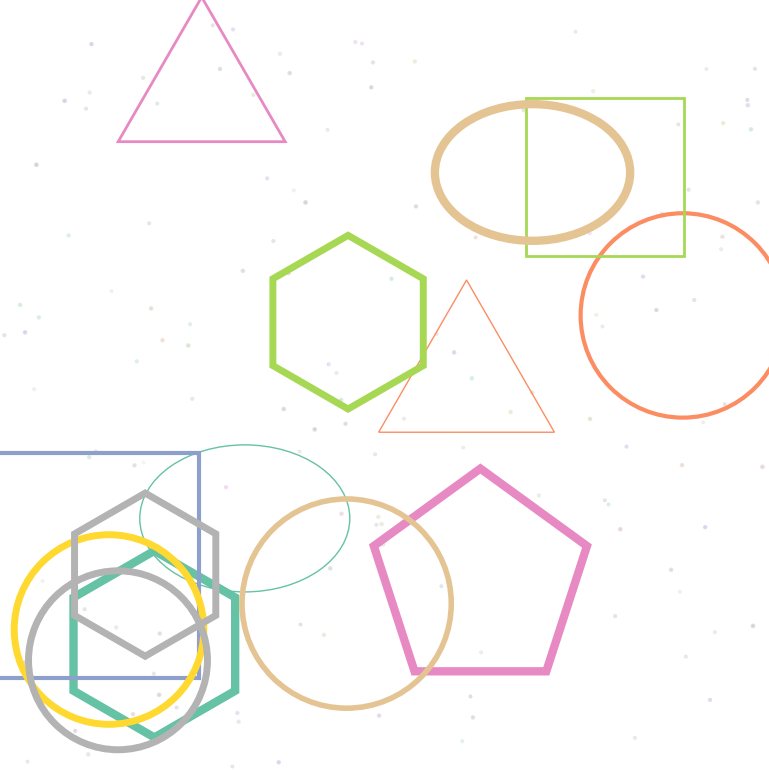[{"shape": "oval", "thickness": 0.5, "radius": 0.68, "center": [0.318, 0.327]}, {"shape": "hexagon", "thickness": 3, "radius": 0.61, "center": [0.2, 0.163]}, {"shape": "triangle", "thickness": 0.5, "radius": 0.66, "center": [0.606, 0.505]}, {"shape": "circle", "thickness": 1.5, "radius": 0.66, "center": [0.887, 0.59]}, {"shape": "square", "thickness": 1.5, "radius": 0.73, "center": [0.113, 0.266]}, {"shape": "pentagon", "thickness": 3, "radius": 0.73, "center": [0.624, 0.246]}, {"shape": "triangle", "thickness": 1, "radius": 0.63, "center": [0.262, 0.879]}, {"shape": "hexagon", "thickness": 2.5, "radius": 0.56, "center": [0.452, 0.582]}, {"shape": "square", "thickness": 1, "radius": 0.51, "center": [0.786, 0.77]}, {"shape": "circle", "thickness": 2.5, "radius": 0.62, "center": [0.142, 0.182]}, {"shape": "circle", "thickness": 2, "radius": 0.68, "center": [0.45, 0.216]}, {"shape": "oval", "thickness": 3, "radius": 0.63, "center": [0.692, 0.776]}, {"shape": "hexagon", "thickness": 2.5, "radius": 0.53, "center": [0.189, 0.254]}, {"shape": "circle", "thickness": 2.5, "radius": 0.58, "center": [0.153, 0.142]}]